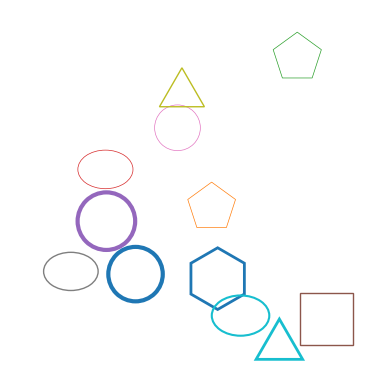[{"shape": "hexagon", "thickness": 2, "radius": 0.4, "center": [0.565, 0.276]}, {"shape": "circle", "thickness": 3, "radius": 0.35, "center": [0.352, 0.288]}, {"shape": "pentagon", "thickness": 0.5, "radius": 0.33, "center": [0.55, 0.462]}, {"shape": "pentagon", "thickness": 0.5, "radius": 0.33, "center": [0.772, 0.851]}, {"shape": "oval", "thickness": 0.5, "radius": 0.36, "center": [0.274, 0.56]}, {"shape": "circle", "thickness": 3, "radius": 0.37, "center": [0.276, 0.426]}, {"shape": "square", "thickness": 1, "radius": 0.34, "center": [0.848, 0.172]}, {"shape": "circle", "thickness": 0.5, "radius": 0.3, "center": [0.461, 0.668]}, {"shape": "oval", "thickness": 1, "radius": 0.35, "center": [0.184, 0.295]}, {"shape": "triangle", "thickness": 1, "radius": 0.34, "center": [0.473, 0.756]}, {"shape": "triangle", "thickness": 2, "radius": 0.35, "center": [0.726, 0.102]}, {"shape": "oval", "thickness": 1.5, "radius": 0.37, "center": [0.625, 0.18]}]